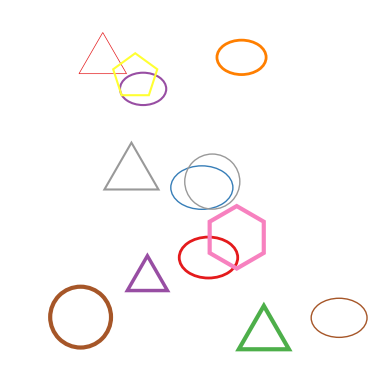[{"shape": "triangle", "thickness": 0.5, "radius": 0.36, "center": [0.267, 0.844]}, {"shape": "oval", "thickness": 2, "radius": 0.38, "center": [0.542, 0.331]}, {"shape": "oval", "thickness": 1, "radius": 0.4, "center": [0.524, 0.513]}, {"shape": "triangle", "thickness": 3, "radius": 0.38, "center": [0.685, 0.13]}, {"shape": "oval", "thickness": 1.5, "radius": 0.3, "center": [0.372, 0.769]}, {"shape": "triangle", "thickness": 2.5, "radius": 0.3, "center": [0.383, 0.275]}, {"shape": "oval", "thickness": 2, "radius": 0.32, "center": [0.627, 0.851]}, {"shape": "pentagon", "thickness": 1.5, "radius": 0.3, "center": [0.351, 0.801]}, {"shape": "oval", "thickness": 1, "radius": 0.36, "center": [0.881, 0.175]}, {"shape": "circle", "thickness": 3, "radius": 0.39, "center": [0.209, 0.176]}, {"shape": "hexagon", "thickness": 3, "radius": 0.41, "center": [0.615, 0.384]}, {"shape": "circle", "thickness": 1, "radius": 0.36, "center": [0.551, 0.528]}, {"shape": "triangle", "thickness": 1.5, "radius": 0.41, "center": [0.341, 0.548]}]